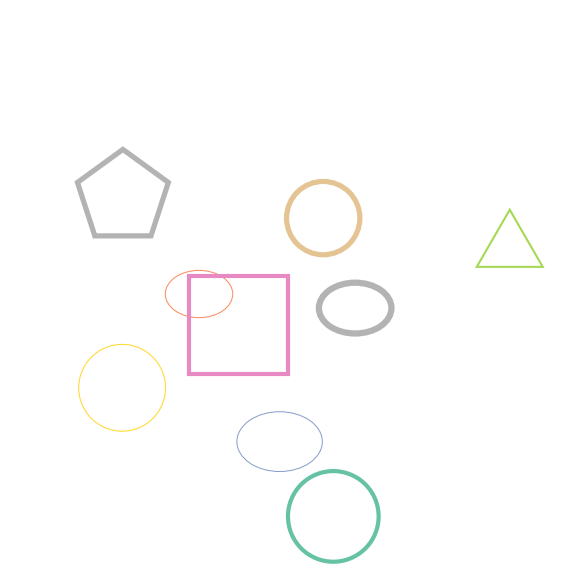[{"shape": "circle", "thickness": 2, "radius": 0.39, "center": [0.577, 0.105]}, {"shape": "oval", "thickness": 0.5, "radius": 0.29, "center": [0.345, 0.49]}, {"shape": "oval", "thickness": 0.5, "radius": 0.37, "center": [0.484, 0.234]}, {"shape": "square", "thickness": 2, "radius": 0.43, "center": [0.413, 0.436]}, {"shape": "triangle", "thickness": 1, "radius": 0.33, "center": [0.883, 0.57]}, {"shape": "circle", "thickness": 0.5, "radius": 0.38, "center": [0.211, 0.328]}, {"shape": "circle", "thickness": 2.5, "radius": 0.32, "center": [0.56, 0.621]}, {"shape": "pentagon", "thickness": 2.5, "radius": 0.41, "center": [0.213, 0.658]}, {"shape": "oval", "thickness": 3, "radius": 0.31, "center": [0.615, 0.466]}]